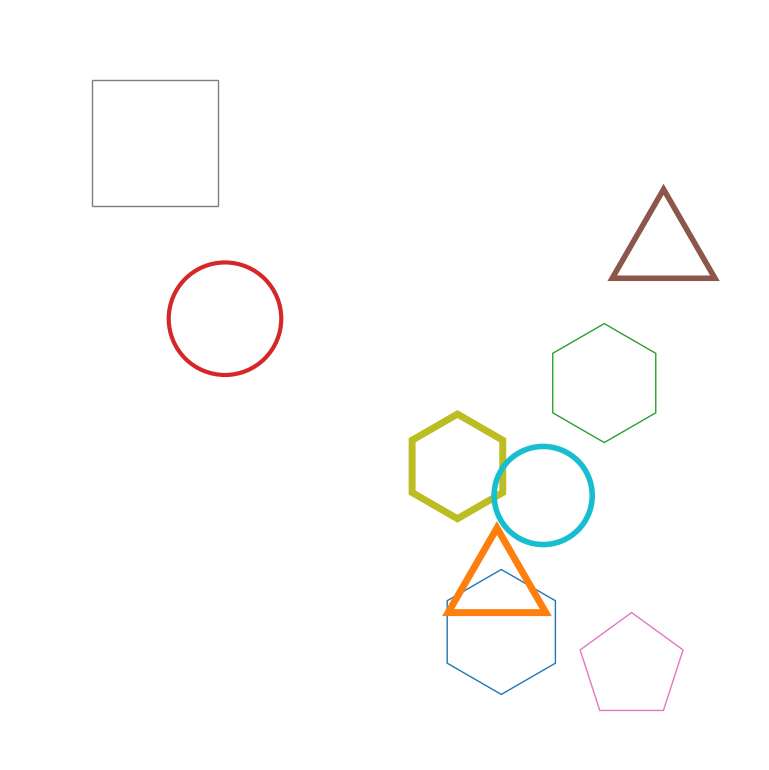[{"shape": "hexagon", "thickness": 0.5, "radius": 0.41, "center": [0.651, 0.179]}, {"shape": "triangle", "thickness": 2.5, "radius": 0.37, "center": [0.645, 0.241]}, {"shape": "hexagon", "thickness": 0.5, "radius": 0.39, "center": [0.785, 0.502]}, {"shape": "circle", "thickness": 1.5, "radius": 0.37, "center": [0.292, 0.586]}, {"shape": "triangle", "thickness": 2, "radius": 0.39, "center": [0.862, 0.677]}, {"shape": "pentagon", "thickness": 0.5, "radius": 0.35, "center": [0.82, 0.134]}, {"shape": "square", "thickness": 0.5, "radius": 0.41, "center": [0.201, 0.814]}, {"shape": "hexagon", "thickness": 2.5, "radius": 0.34, "center": [0.594, 0.394]}, {"shape": "circle", "thickness": 2, "radius": 0.32, "center": [0.705, 0.357]}]